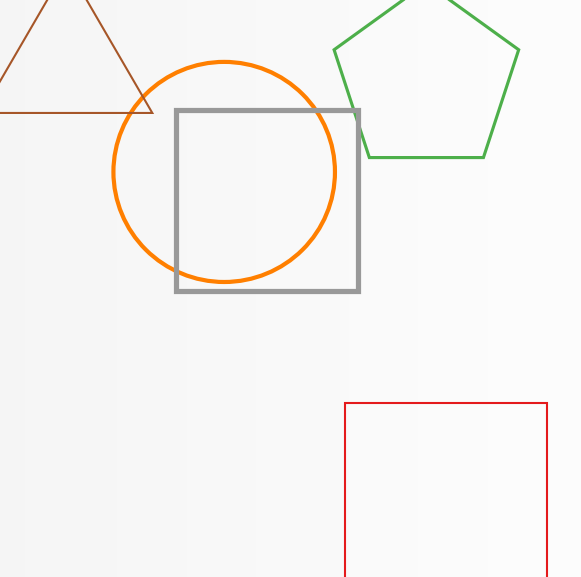[{"shape": "square", "thickness": 1, "radius": 0.87, "center": [0.767, 0.128]}, {"shape": "pentagon", "thickness": 1.5, "radius": 0.83, "center": [0.734, 0.861]}, {"shape": "circle", "thickness": 2, "radius": 0.95, "center": [0.386, 0.701]}, {"shape": "triangle", "thickness": 1, "radius": 0.85, "center": [0.115, 0.888]}, {"shape": "square", "thickness": 2.5, "radius": 0.78, "center": [0.459, 0.652]}]